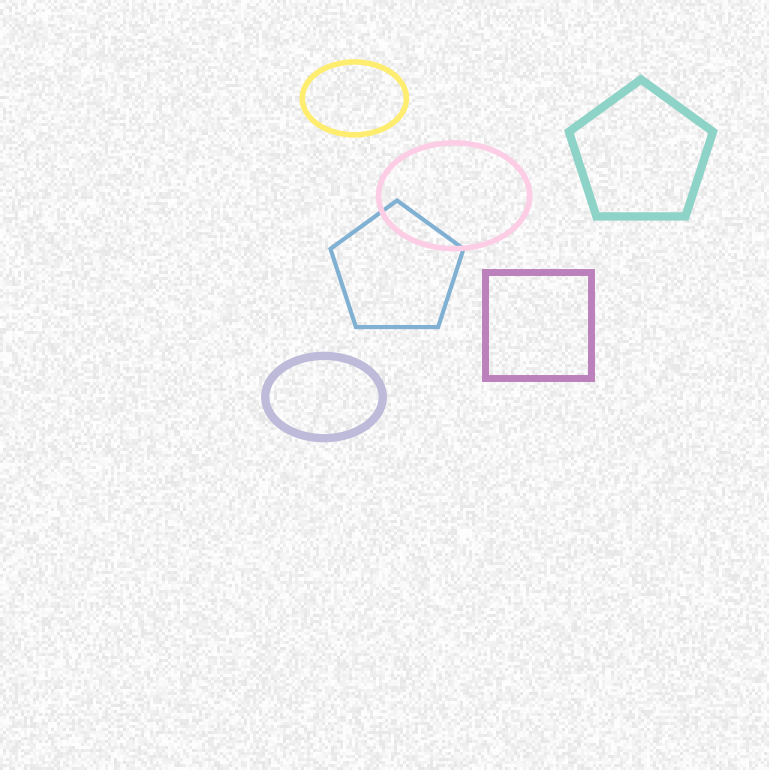[{"shape": "pentagon", "thickness": 3, "radius": 0.49, "center": [0.832, 0.799]}, {"shape": "oval", "thickness": 3, "radius": 0.38, "center": [0.421, 0.484]}, {"shape": "pentagon", "thickness": 1.5, "radius": 0.45, "center": [0.516, 0.649]}, {"shape": "oval", "thickness": 2, "radius": 0.49, "center": [0.59, 0.746]}, {"shape": "square", "thickness": 2.5, "radius": 0.35, "center": [0.699, 0.578]}, {"shape": "oval", "thickness": 2, "radius": 0.34, "center": [0.46, 0.872]}]